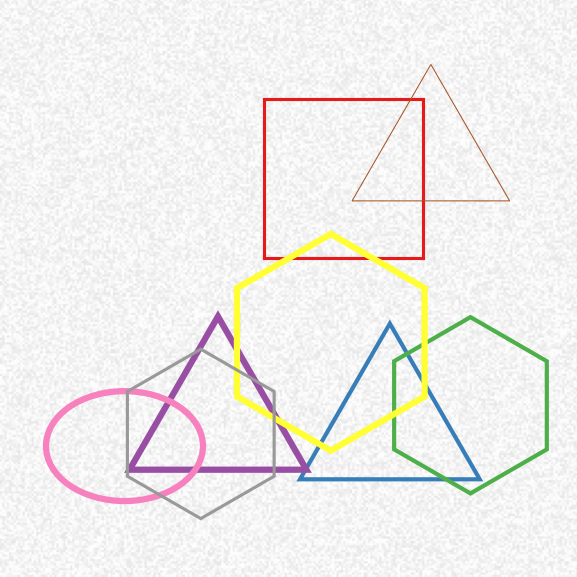[{"shape": "square", "thickness": 1.5, "radius": 0.69, "center": [0.595, 0.69]}, {"shape": "triangle", "thickness": 2, "radius": 0.9, "center": [0.675, 0.259]}, {"shape": "hexagon", "thickness": 2, "radius": 0.76, "center": [0.815, 0.297]}, {"shape": "triangle", "thickness": 3, "radius": 0.88, "center": [0.377, 0.274]}, {"shape": "hexagon", "thickness": 3, "radius": 0.94, "center": [0.573, 0.406]}, {"shape": "triangle", "thickness": 0.5, "radius": 0.79, "center": [0.746, 0.73]}, {"shape": "oval", "thickness": 3, "radius": 0.68, "center": [0.216, 0.227]}, {"shape": "hexagon", "thickness": 1.5, "radius": 0.73, "center": [0.348, 0.248]}]